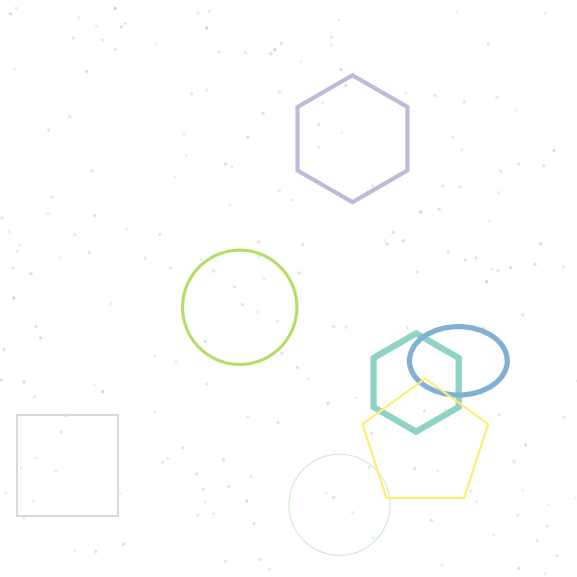[{"shape": "hexagon", "thickness": 3, "radius": 0.43, "center": [0.721, 0.337]}, {"shape": "hexagon", "thickness": 2, "radius": 0.55, "center": [0.61, 0.759]}, {"shape": "oval", "thickness": 2.5, "radius": 0.42, "center": [0.794, 0.374]}, {"shape": "circle", "thickness": 1.5, "radius": 0.49, "center": [0.415, 0.467]}, {"shape": "square", "thickness": 1, "radius": 0.44, "center": [0.116, 0.193]}, {"shape": "circle", "thickness": 0.5, "radius": 0.44, "center": [0.588, 0.125]}, {"shape": "pentagon", "thickness": 1, "radius": 0.57, "center": [0.736, 0.229]}]